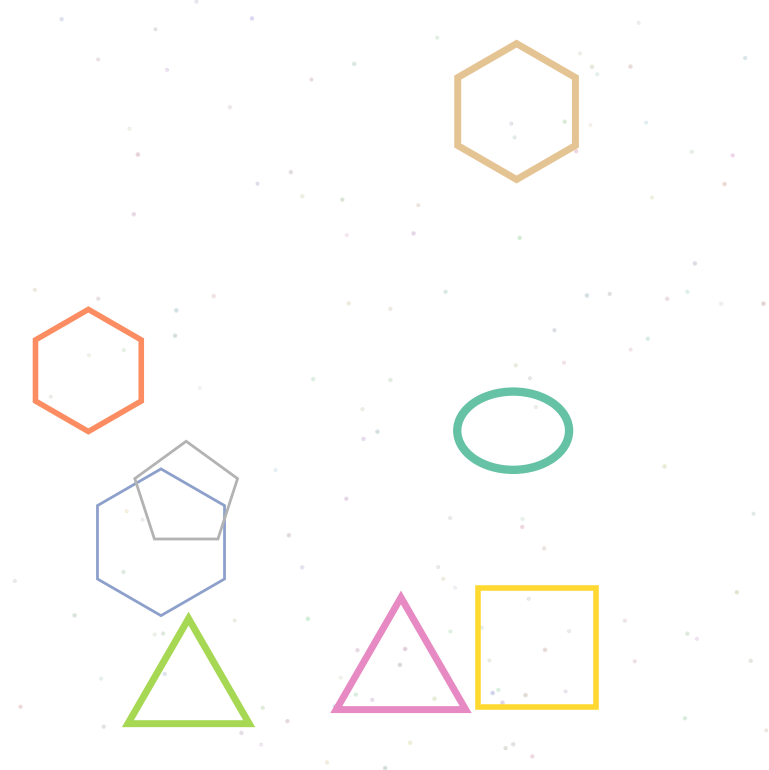[{"shape": "oval", "thickness": 3, "radius": 0.36, "center": [0.666, 0.441]}, {"shape": "hexagon", "thickness": 2, "radius": 0.4, "center": [0.115, 0.519]}, {"shape": "hexagon", "thickness": 1, "radius": 0.48, "center": [0.209, 0.296]}, {"shape": "triangle", "thickness": 2.5, "radius": 0.49, "center": [0.521, 0.127]}, {"shape": "triangle", "thickness": 2.5, "radius": 0.45, "center": [0.245, 0.106]}, {"shape": "square", "thickness": 2, "radius": 0.39, "center": [0.697, 0.159]}, {"shape": "hexagon", "thickness": 2.5, "radius": 0.44, "center": [0.671, 0.855]}, {"shape": "pentagon", "thickness": 1, "radius": 0.35, "center": [0.242, 0.357]}]